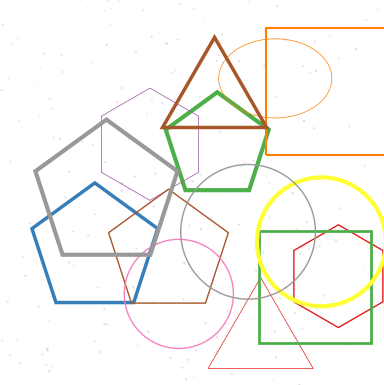[{"shape": "hexagon", "thickness": 1, "radius": 0.67, "center": [0.879, 0.283]}, {"shape": "triangle", "thickness": 0.5, "radius": 0.79, "center": [0.677, 0.121]}, {"shape": "pentagon", "thickness": 2.5, "radius": 0.86, "center": [0.246, 0.353]}, {"shape": "pentagon", "thickness": 3, "radius": 0.7, "center": [0.564, 0.62]}, {"shape": "square", "thickness": 2, "radius": 0.72, "center": [0.818, 0.254]}, {"shape": "hexagon", "thickness": 0.5, "radius": 0.73, "center": [0.39, 0.625]}, {"shape": "oval", "thickness": 0.5, "radius": 0.73, "center": [0.715, 0.796]}, {"shape": "square", "thickness": 1.5, "radius": 0.83, "center": [0.855, 0.761]}, {"shape": "circle", "thickness": 3, "radius": 0.84, "center": [0.835, 0.372]}, {"shape": "triangle", "thickness": 2.5, "radius": 0.78, "center": [0.557, 0.747]}, {"shape": "pentagon", "thickness": 1, "radius": 0.82, "center": [0.438, 0.345]}, {"shape": "circle", "thickness": 1, "radius": 0.71, "center": [0.465, 0.237]}, {"shape": "pentagon", "thickness": 3, "radius": 0.97, "center": [0.276, 0.495]}, {"shape": "circle", "thickness": 1, "radius": 0.87, "center": [0.644, 0.398]}]